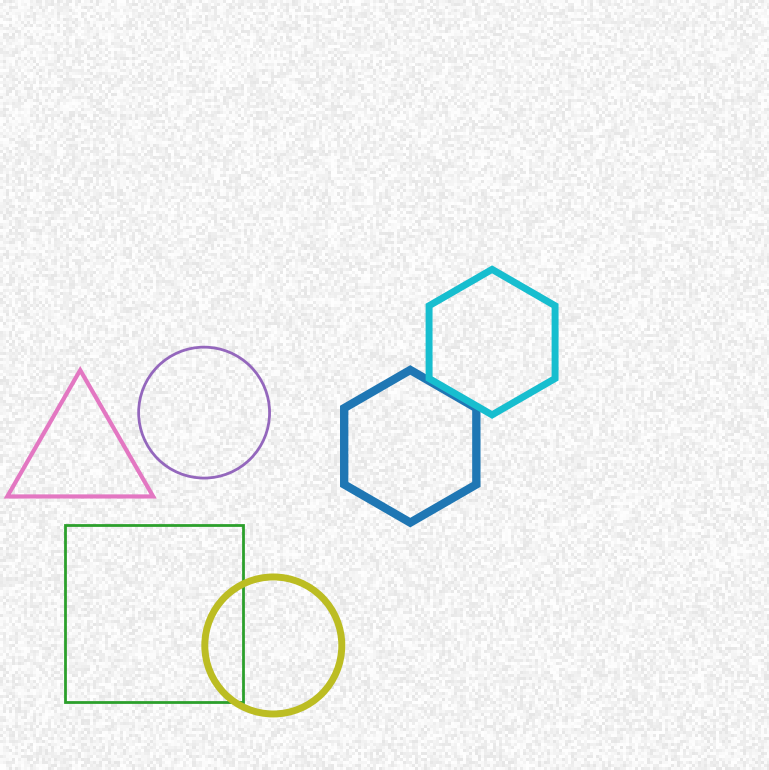[{"shape": "hexagon", "thickness": 3, "radius": 0.5, "center": [0.533, 0.42]}, {"shape": "square", "thickness": 1, "radius": 0.58, "center": [0.2, 0.203]}, {"shape": "circle", "thickness": 1, "radius": 0.43, "center": [0.265, 0.464]}, {"shape": "triangle", "thickness": 1.5, "radius": 0.55, "center": [0.104, 0.41]}, {"shape": "circle", "thickness": 2.5, "radius": 0.44, "center": [0.355, 0.162]}, {"shape": "hexagon", "thickness": 2.5, "radius": 0.47, "center": [0.639, 0.556]}]